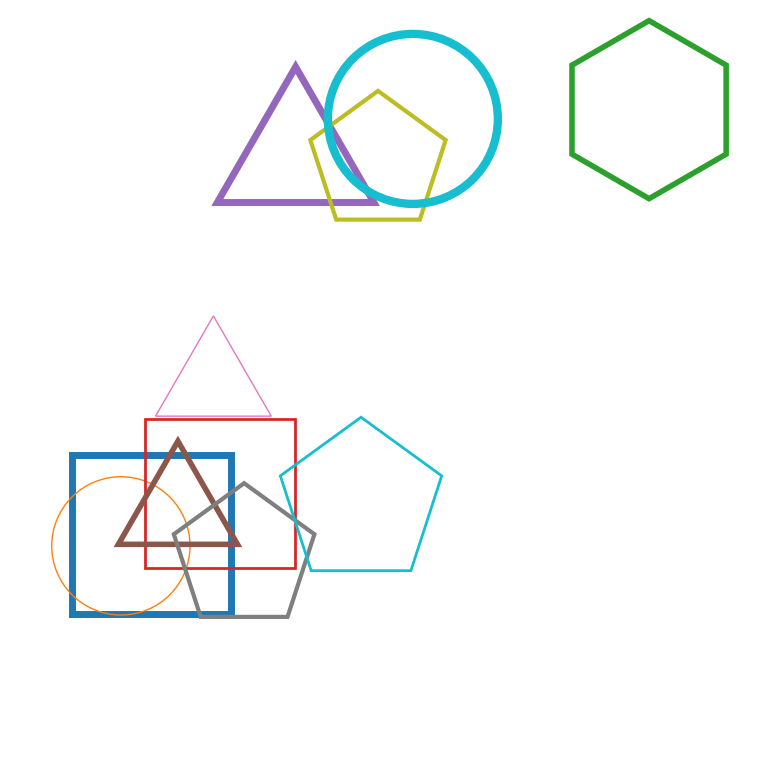[{"shape": "square", "thickness": 2.5, "radius": 0.52, "center": [0.197, 0.306]}, {"shape": "circle", "thickness": 0.5, "radius": 0.45, "center": [0.157, 0.291]}, {"shape": "hexagon", "thickness": 2, "radius": 0.58, "center": [0.843, 0.858]}, {"shape": "square", "thickness": 1, "radius": 0.49, "center": [0.286, 0.359]}, {"shape": "triangle", "thickness": 2.5, "radius": 0.59, "center": [0.384, 0.796]}, {"shape": "triangle", "thickness": 2, "radius": 0.45, "center": [0.231, 0.338]}, {"shape": "triangle", "thickness": 0.5, "radius": 0.43, "center": [0.277, 0.503]}, {"shape": "pentagon", "thickness": 1.5, "radius": 0.48, "center": [0.317, 0.277]}, {"shape": "pentagon", "thickness": 1.5, "radius": 0.46, "center": [0.491, 0.79]}, {"shape": "pentagon", "thickness": 1, "radius": 0.55, "center": [0.469, 0.348]}, {"shape": "circle", "thickness": 3, "radius": 0.55, "center": [0.536, 0.846]}]